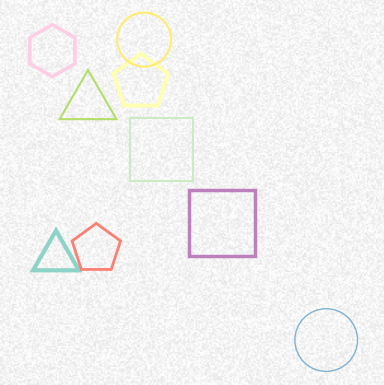[{"shape": "triangle", "thickness": 3, "radius": 0.34, "center": [0.145, 0.332]}, {"shape": "pentagon", "thickness": 3, "radius": 0.37, "center": [0.366, 0.786]}, {"shape": "pentagon", "thickness": 2, "radius": 0.33, "center": [0.25, 0.354]}, {"shape": "circle", "thickness": 1, "radius": 0.41, "center": [0.847, 0.117]}, {"shape": "triangle", "thickness": 1.5, "radius": 0.43, "center": [0.229, 0.733]}, {"shape": "hexagon", "thickness": 2.5, "radius": 0.34, "center": [0.136, 0.868]}, {"shape": "square", "thickness": 2.5, "radius": 0.43, "center": [0.576, 0.421]}, {"shape": "square", "thickness": 1.5, "radius": 0.4, "center": [0.42, 0.612]}, {"shape": "circle", "thickness": 1.5, "radius": 0.35, "center": [0.374, 0.897]}]